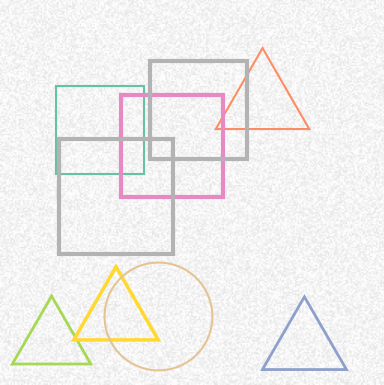[{"shape": "square", "thickness": 1.5, "radius": 0.57, "center": [0.259, 0.661]}, {"shape": "triangle", "thickness": 1.5, "radius": 0.7, "center": [0.682, 0.735]}, {"shape": "triangle", "thickness": 2, "radius": 0.63, "center": [0.791, 0.103]}, {"shape": "square", "thickness": 3, "radius": 0.66, "center": [0.448, 0.621]}, {"shape": "triangle", "thickness": 2, "radius": 0.59, "center": [0.134, 0.113]}, {"shape": "triangle", "thickness": 2.5, "radius": 0.63, "center": [0.301, 0.18]}, {"shape": "circle", "thickness": 1.5, "radius": 0.7, "center": [0.412, 0.178]}, {"shape": "square", "thickness": 3, "radius": 0.74, "center": [0.302, 0.489]}, {"shape": "square", "thickness": 3, "radius": 0.63, "center": [0.516, 0.715]}]